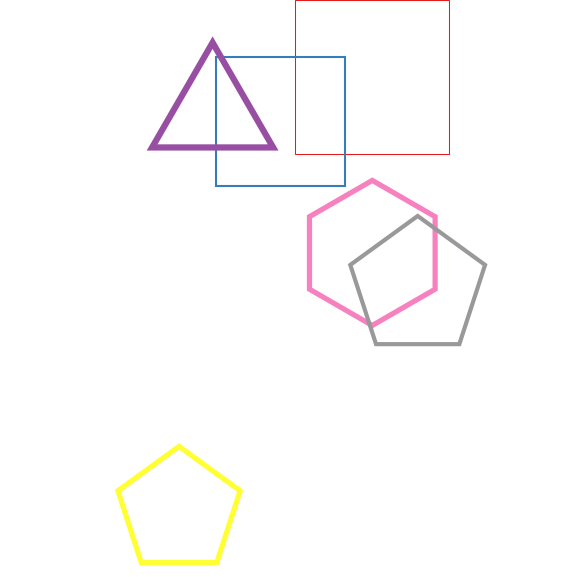[{"shape": "square", "thickness": 0.5, "radius": 0.67, "center": [0.644, 0.866]}, {"shape": "square", "thickness": 1, "radius": 0.56, "center": [0.485, 0.789]}, {"shape": "triangle", "thickness": 3, "radius": 0.61, "center": [0.368, 0.804]}, {"shape": "pentagon", "thickness": 2.5, "radius": 0.56, "center": [0.31, 0.115]}, {"shape": "hexagon", "thickness": 2.5, "radius": 0.63, "center": [0.645, 0.561]}, {"shape": "pentagon", "thickness": 2, "radius": 0.61, "center": [0.723, 0.502]}]